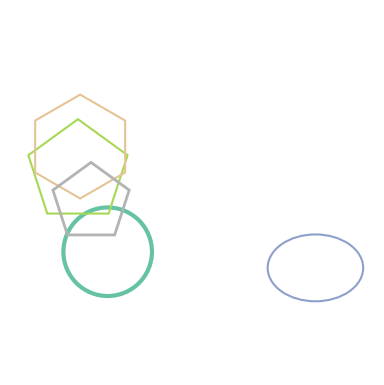[{"shape": "circle", "thickness": 3, "radius": 0.58, "center": [0.28, 0.346]}, {"shape": "oval", "thickness": 1.5, "radius": 0.62, "center": [0.819, 0.304]}, {"shape": "pentagon", "thickness": 1.5, "radius": 0.68, "center": [0.202, 0.555]}, {"shape": "hexagon", "thickness": 1.5, "radius": 0.67, "center": [0.208, 0.619]}, {"shape": "pentagon", "thickness": 2, "radius": 0.52, "center": [0.237, 0.474]}]